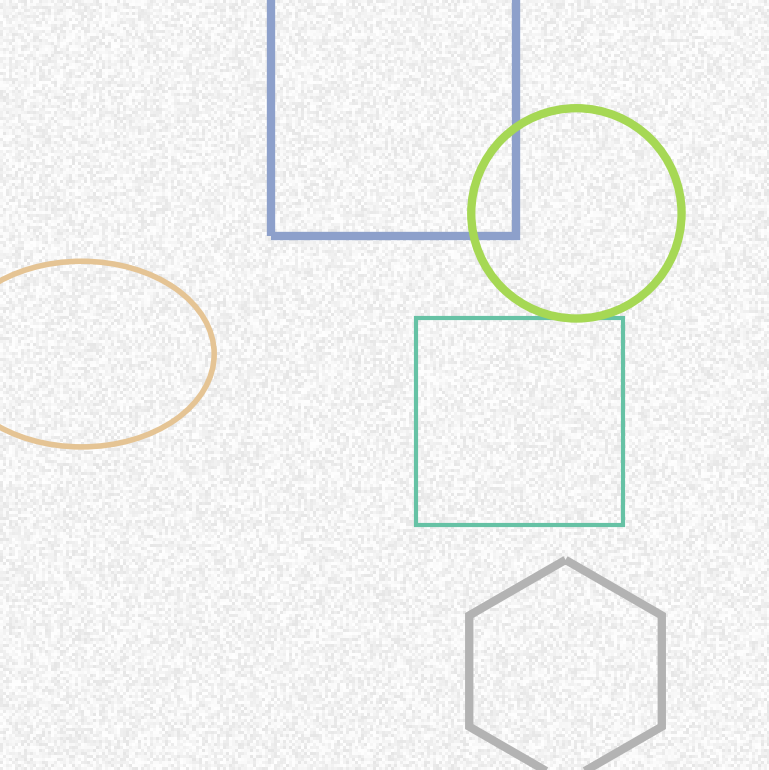[{"shape": "square", "thickness": 1.5, "radius": 0.67, "center": [0.675, 0.452]}, {"shape": "square", "thickness": 3, "radius": 0.8, "center": [0.511, 0.852]}, {"shape": "circle", "thickness": 3, "radius": 0.68, "center": [0.749, 0.723]}, {"shape": "oval", "thickness": 2, "radius": 0.86, "center": [0.106, 0.54]}, {"shape": "hexagon", "thickness": 3, "radius": 0.72, "center": [0.734, 0.129]}]